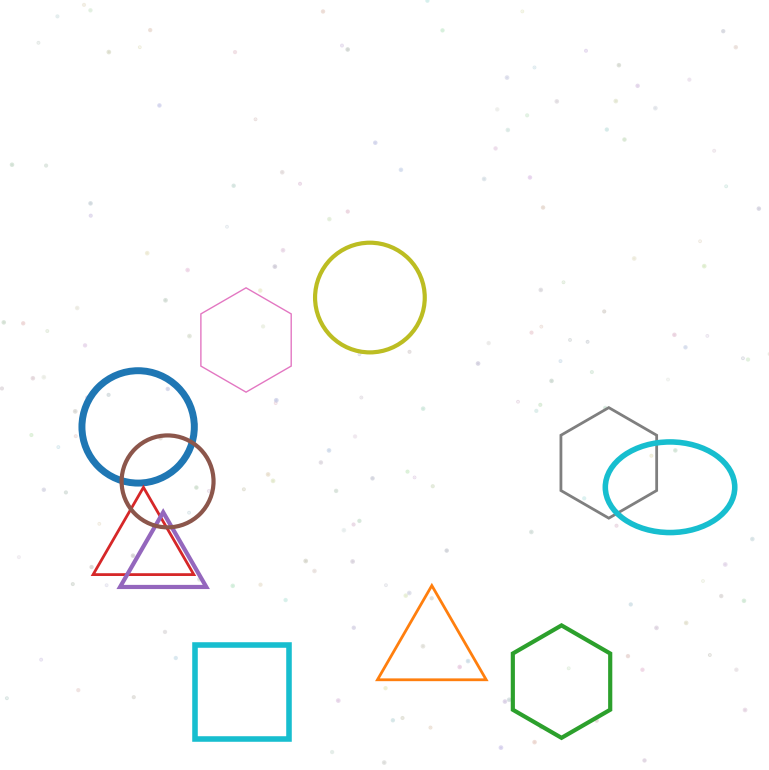[{"shape": "circle", "thickness": 2.5, "radius": 0.36, "center": [0.179, 0.446]}, {"shape": "triangle", "thickness": 1, "radius": 0.41, "center": [0.561, 0.158]}, {"shape": "hexagon", "thickness": 1.5, "radius": 0.37, "center": [0.729, 0.115]}, {"shape": "triangle", "thickness": 1, "radius": 0.38, "center": [0.186, 0.292]}, {"shape": "triangle", "thickness": 1.5, "radius": 0.32, "center": [0.212, 0.27]}, {"shape": "circle", "thickness": 1.5, "radius": 0.3, "center": [0.218, 0.375]}, {"shape": "hexagon", "thickness": 0.5, "radius": 0.34, "center": [0.32, 0.558]}, {"shape": "hexagon", "thickness": 1, "radius": 0.36, "center": [0.791, 0.399]}, {"shape": "circle", "thickness": 1.5, "radius": 0.36, "center": [0.48, 0.614]}, {"shape": "square", "thickness": 2, "radius": 0.31, "center": [0.314, 0.102]}, {"shape": "oval", "thickness": 2, "radius": 0.42, "center": [0.87, 0.367]}]